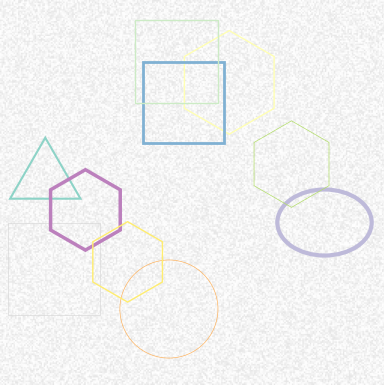[{"shape": "triangle", "thickness": 1.5, "radius": 0.53, "center": [0.118, 0.537]}, {"shape": "hexagon", "thickness": 1, "radius": 0.67, "center": [0.595, 0.786]}, {"shape": "oval", "thickness": 3, "radius": 0.61, "center": [0.843, 0.422]}, {"shape": "square", "thickness": 2, "radius": 0.53, "center": [0.477, 0.733]}, {"shape": "circle", "thickness": 0.5, "radius": 0.64, "center": [0.439, 0.197]}, {"shape": "hexagon", "thickness": 0.5, "radius": 0.56, "center": [0.757, 0.574]}, {"shape": "square", "thickness": 0.5, "radius": 0.6, "center": [0.14, 0.302]}, {"shape": "hexagon", "thickness": 2.5, "radius": 0.52, "center": [0.222, 0.455]}, {"shape": "square", "thickness": 1, "radius": 0.54, "center": [0.459, 0.841]}, {"shape": "hexagon", "thickness": 1, "radius": 0.52, "center": [0.331, 0.32]}]